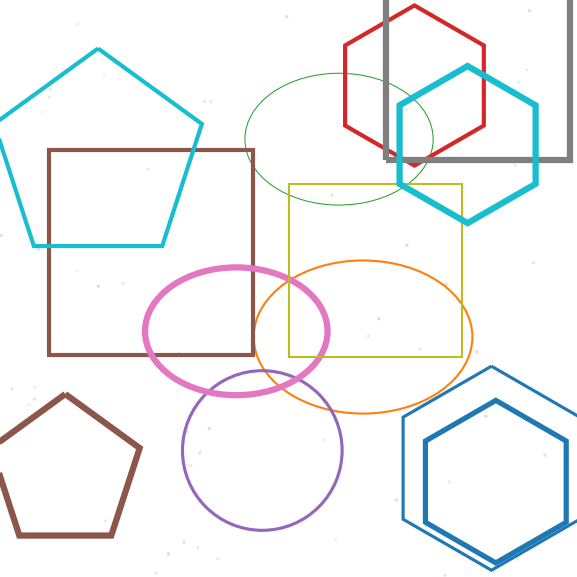[{"shape": "hexagon", "thickness": 2.5, "radius": 0.7, "center": [0.859, 0.165]}, {"shape": "hexagon", "thickness": 1.5, "radius": 0.88, "center": [0.851, 0.188]}, {"shape": "oval", "thickness": 1, "radius": 0.95, "center": [0.629, 0.416]}, {"shape": "oval", "thickness": 0.5, "radius": 0.82, "center": [0.587, 0.758]}, {"shape": "hexagon", "thickness": 2, "radius": 0.69, "center": [0.718, 0.851]}, {"shape": "circle", "thickness": 1.5, "radius": 0.69, "center": [0.454, 0.219]}, {"shape": "square", "thickness": 2, "radius": 0.89, "center": [0.261, 0.562]}, {"shape": "pentagon", "thickness": 3, "radius": 0.68, "center": [0.113, 0.181]}, {"shape": "oval", "thickness": 3, "radius": 0.79, "center": [0.409, 0.426]}, {"shape": "square", "thickness": 3, "radius": 0.8, "center": [0.828, 0.881]}, {"shape": "square", "thickness": 1, "radius": 0.75, "center": [0.65, 0.531]}, {"shape": "hexagon", "thickness": 3, "radius": 0.68, "center": [0.81, 0.749]}, {"shape": "pentagon", "thickness": 2, "radius": 0.95, "center": [0.17, 0.726]}]